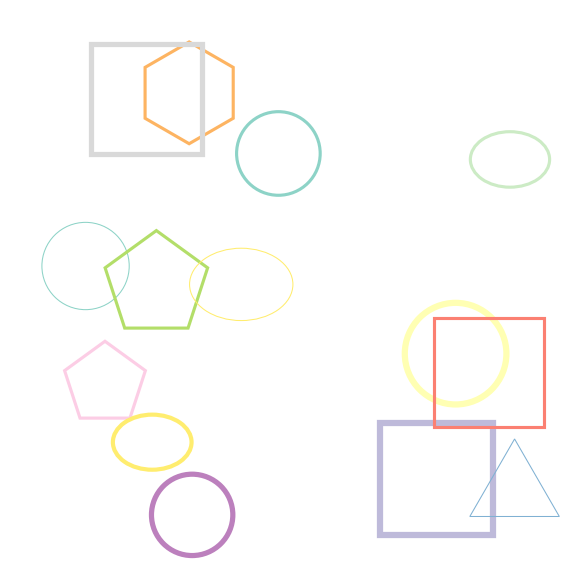[{"shape": "circle", "thickness": 0.5, "radius": 0.38, "center": [0.148, 0.539]}, {"shape": "circle", "thickness": 1.5, "radius": 0.36, "center": [0.482, 0.733]}, {"shape": "circle", "thickness": 3, "radius": 0.44, "center": [0.789, 0.387]}, {"shape": "square", "thickness": 3, "radius": 0.49, "center": [0.756, 0.17]}, {"shape": "square", "thickness": 1.5, "radius": 0.47, "center": [0.847, 0.354]}, {"shape": "triangle", "thickness": 0.5, "radius": 0.45, "center": [0.891, 0.15]}, {"shape": "hexagon", "thickness": 1.5, "radius": 0.44, "center": [0.328, 0.838]}, {"shape": "pentagon", "thickness": 1.5, "radius": 0.47, "center": [0.271, 0.507]}, {"shape": "pentagon", "thickness": 1.5, "radius": 0.37, "center": [0.182, 0.335]}, {"shape": "square", "thickness": 2.5, "radius": 0.48, "center": [0.254, 0.827]}, {"shape": "circle", "thickness": 2.5, "radius": 0.35, "center": [0.333, 0.108]}, {"shape": "oval", "thickness": 1.5, "radius": 0.34, "center": [0.883, 0.723]}, {"shape": "oval", "thickness": 2, "radius": 0.34, "center": [0.264, 0.233]}, {"shape": "oval", "thickness": 0.5, "radius": 0.45, "center": [0.418, 0.507]}]